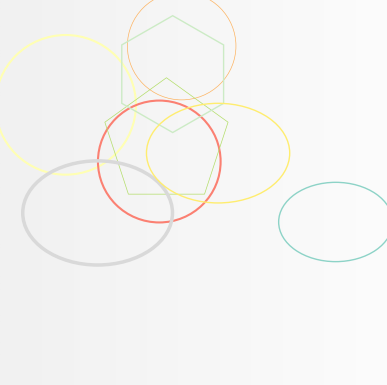[{"shape": "oval", "thickness": 1, "radius": 0.74, "center": [0.866, 0.423]}, {"shape": "circle", "thickness": 1.5, "radius": 0.91, "center": [0.169, 0.728]}, {"shape": "circle", "thickness": 1.5, "radius": 0.79, "center": [0.411, 0.58]}, {"shape": "circle", "thickness": 0.5, "radius": 0.7, "center": [0.469, 0.881]}, {"shape": "pentagon", "thickness": 0.5, "radius": 0.84, "center": [0.43, 0.631]}, {"shape": "oval", "thickness": 2.5, "radius": 0.97, "center": [0.252, 0.447]}, {"shape": "hexagon", "thickness": 1, "radius": 0.76, "center": [0.446, 0.807]}, {"shape": "oval", "thickness": 1, "radius": 0.92, "center": [0.563, 0.602]}]